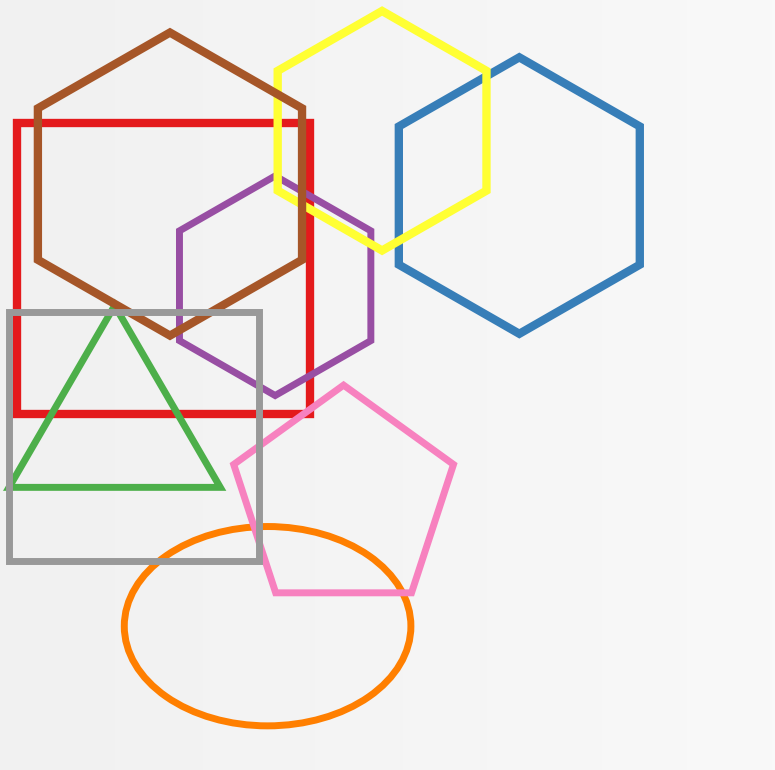[{"shape": "square", "thickness": 3, "radius": 0.94, "center": [0.211, 0.651]}, {"shape": "hexagon", "thickness": 3, "radius": 0.9, "center": [0.67, 0.746]}, {"shape": "triangle", "thickness": 2.5, "radius": 0.79, "center": [0.148, 0.446]}, {"shape": "hexagon", "thickness": 2.5, "radius": 0.71, "center": [0.355, 0.629]}, {"shape": "oval", "thickness": 2.5, "radius": 0.92, "center": [0.345, 0.187]}, {"shape": "hexagon", "thickness": 3, "radius": 0.78, "center": [0.493, 0.83]}, {"shape": "hexagon", "thickness": 3, "radius": 0.98, "center": [0.219, 0.761]}, {"shape": "pentagon", "thickness": 2.5, "radius": 0.75, "center": [0.443, 0.351]}, {"shape": "square", "thickness": 2.5, "radius": 0.81, "center": [0.173, 0.433]}]